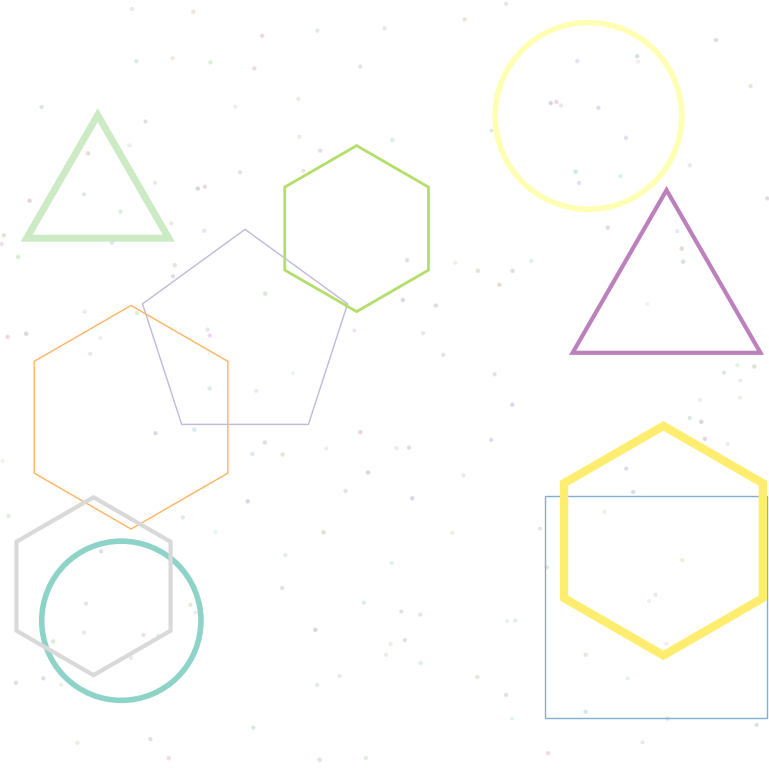[{"shape": "circle", "thickness": 2, "radius": 0.52, "center": [0.158, 0.194]}, {"shape": "circle", "thickness": 2, "radius": 0.61, "center": [0.764, 0.849]}, {"shape": "pentagon", "thickness": 0.5, "radius": 0.7, "center": [0.318, 0.562]}, {"shape": "square", "thickness": 0.5, "radius": 0.72, "center": [0.852, 0.212]}, {"shape": "hexagon", "thickness": 0.5, "radius": 0.73, "center": [0.17, 0.458]}, {"shape": "hexagon", "thickness": 1, "radius": 0.54, "center": [0.463, 0.703]}, {"shape": "hexagon", "thickness": 1.5, "radius": 0.58, "center": [0.121, 0.239]}, {"shape": "triangle", "thickness": 1.5, "radius": 0.7, "center": [0.866, 0.612]}, {"shape": "triangle", "thickness": 2.5, "radius": 0.53, "center": [0.127, 0.744]}, {"shape": "hexagon", "thickness": 3, "radius": 0.75, "center": [0.862, 0.298]}]